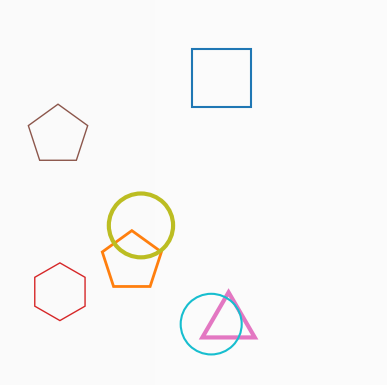[{"shape": "square", "thickness": 1.5, "radius": 0.38, "center": [0.571, 0.798]}, {"shape": "pentagon", "thickness": 2, "radius": 0.4, "center": [0.34, 0.321]}, {"shape": "hexagon", "thickness": 1, "radius": 0.37, "center": [0.155, 0.242]}, {"shape": "pentagon", "thickness": 1, "radius": 0.4, "center": [0.15, 0.649]}, {"shape": "triangle", "thickness": 3, "radius": 0.39, "center": [0.59, 0.163]}, {"shape": "circle", "thickness": 3, "radius": 0.41, "center": [0.364, 0.415]}, {"shape": "circle", "thickness": 1.5, "radius": 0.39, "center": [0.545, 0.158]}]